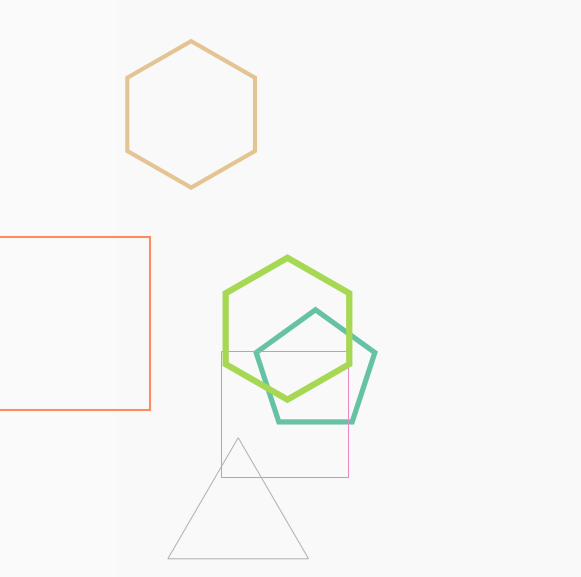[{"shape": "pentagon", "thickness": 2.5, "radius": 0.54, "center": [0.543, 0.355]}, {"shape": "square", "thickness": 1, "radius": 0.75, "center": [0.109, 0.439]}, {"shape": "square", "thickness": 0.5, "radius": 0.54, "center": [0.49, 0.282]}, {"shape": "hexagon", "thickness": 3, "radius": 0.61, "center": [0.495, 0.43]}, {"shape": "hexagon", "thickness": 2, "radius": 0.63, "center": [0.329, 0.801]}, {"shape": "triangle", "thickness": 0.5, "radius": 0.7, "center": [0.41, 0.101]}]